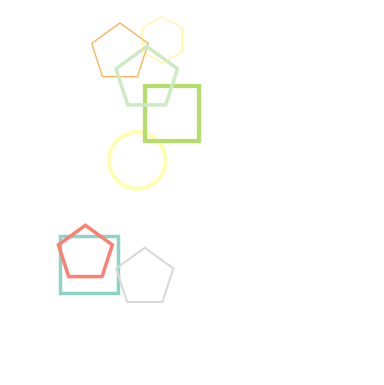[{"shape": "square", "thickness": 2.5, "radius": 0.38, "center": [0.23, 0.313]}, {"shape": "circle", "thickness": 3, "radius": 0.37, "center": [0.356, 0.583]}, {"shape": "pentagon", "thickness": 2.5, "radius": 0.37, "center": [0.222, 0.341]}, {"shape": "pentagon", "thickness": 1, "radius": 0.39, "center": [0.312, 0.863]}, {"shape": "square", "thickness": 3, "radius": 0.35, "center": [0.446, 0.705]}, {"shape": "pentagon", "thickness": 1.5, "radius": 0.39, "center": [0.376, 0.279]}, {"shape": "pentagon", "thickness": 2.5, "radius": 0.42, "center": [0.381, 0.796]}, {"shape": "hexagon", "thickness": 0.5, "radius": 0.3, "center": [0.422, 0.896]}]